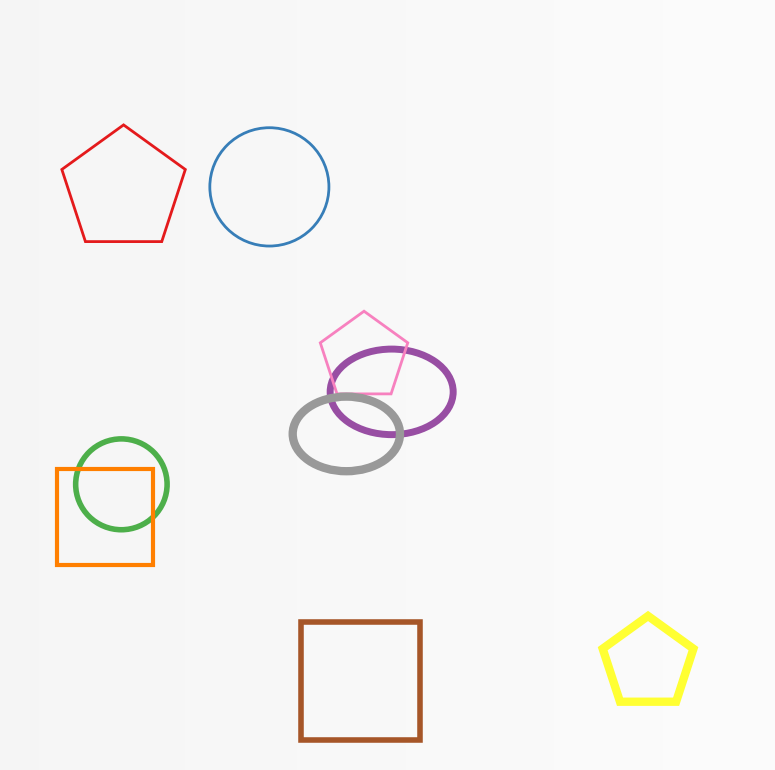[{"shape": "pentagon", "thickness": 1, "radius": 0.42, "center": [0.159, 0.754]}, {"shape": "circle", "thickness": 1, "radius": 0.38, "center": [0.348, 0.757]}, {"shape": "circle", "thickness": 2, "radius": 0.29, "center": [0.157, 0.371]}, {"shape": "oval", "thickness": 2.5, "radius": 0.4, "center": [0.505, 0.491]}, {"shape": "square", "thickness": 1.5, "radius": 0.31, "center": [0.135, 0.329]}, {"shape": "pentagon", "thickness": 3, "radius": 0.31, "center": [0.836, 0.138]}, {"shape": "square", "thickness": 2, "radius": 0.38, "center": [0.465, 0.115]}, {"shape": "pentagon", "thickness": 1, "radius": 0.3, "center": [0.47, 0.536]}, {"shape": "oval", "thickness": 3, "radius": 0.35, "center": [0.447, 0.436]}]